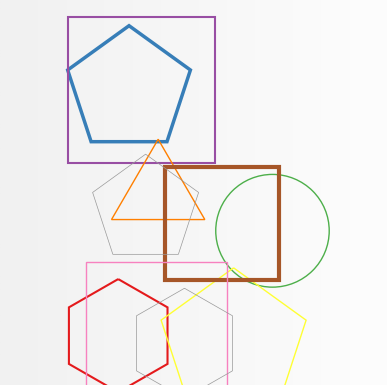[{"shape": "hexagon", "thickness": 1.5, "radius": 0.73, "center": [0.305, 0.128]}, {"shape": "pentagon", "thickness": 2.5, "radius": 0.83, "center": [0.333, 0.767]}, {"shape": "circle", "thickness": 1, "radius": 0.73, "center": [0.703, 0.401]}, {"shape": "square", "thickness": 1.5, "radius": 0.95, "center": [0.365, 0.766]}, {"shape": "triangle", "thickness": 1, "radius": 0.7, "center": [0.408, 0.499]}, {"shape": "pentagon", "thickness": 1, "radius": 0.98, "center": [0.603, 0.108]}, {"shape": "square", "thickness": 3, "radius": 0.74, "center": [0.573, 0.419]}, {"shape": "square", "thickness": 1, "radius": 0.91, "center": [0.404, 0.137]}, {"shape": "pentagon", "thickness": 0.5, "radius": 0.72, "center": [0.376, 0.456]}, {"shape": "hexagon", "thickness": 0.5, "radius": 0.72, "center": [0.476, 0.108]}]